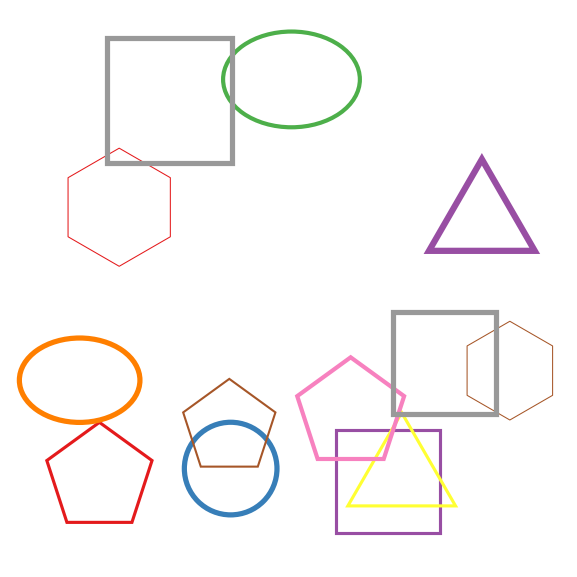[{"shape": "pentagon", "thickness": 1.5, "radius": 0.48, "center": [0.172, 0.172]}, {"shape": "hexagon", "thickness": 0.5, "radius": 0.51, "center": [0.206, 0.64]}, {"shape": "circle", "thickness": 2.5, "radius": 0.4, "center": [0.399, 0.188]}, {"shape": "oval", "thickness": 2, "radius": 0.59, "center": [0.505, 0.862]}, {"shape": "square", "thickness": 1.5, "radius": 0.45, "center": [0.672, 0.165]}, {"shape": "triangle", "thickness": 3, "radius": 0.53, "center": [0.834, 0.618]}, {"shape": "oval", "thickness": 2.5, "radius": 0.52, "center": [0.138, 0.341]}, {"shape": "triangle", "thickness": 1.5, "radius": 0.54, "center": [0.696, 0.177]}, {"shape": "hexagon", "thickness": 0.5, "radius": 0.43, "center": [0.883, 0.357]}, {"shape": "pentagon", "thickness": 1, "radius": 0.42, "center": [0.397, 0.259]}, {"shape": "pentagon", "thickness": 2, "radius": 0.49, "center": [0.607, 0.283]}, {"shape": "square", "thickness": 2.5, "radius": 0.54, "center": [0.293, 0.825]}, {"shape": "square", "thickness": 2.5, "radius": 0.44, "center": [0.77, 0.37]}]